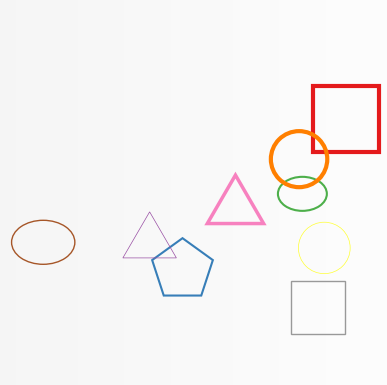[{"shape": "square", "thickness": 3, "radius": 0.43, "center": [0.893, 0.691]}, {"shape": "pentagon", "thickness": 1.5, "radius": 0.41, "center": [0.471, 0.299]}, {"shape": "oval", "thickness": 1.5, "radius": 0.32, "center": [0.78, 0.497]}, {"shape": "triangle", "thickness": 0.5, "radius": 0.4, "center": [0.386, 0.37]}, {"shape": "circle", "thickness": 3, "radius": 0.36, "center": [0.772, 0.587]}, {"shape": "circle", "thickness": 0.5, "radius": 0.33, "center": [0.837, 0.356]}, {"shape": "oval", "thickness": 1, "radius": 0.41, "center": [0.112, 0.371]}, {"shape": "triangle", "thickness": 2.5, "radius": 0.42, "center": [0.608, 0.461]}, {"shape": "square", "thickness": 1, "radius": 0.35, "center": [0.82, 0.201]}]